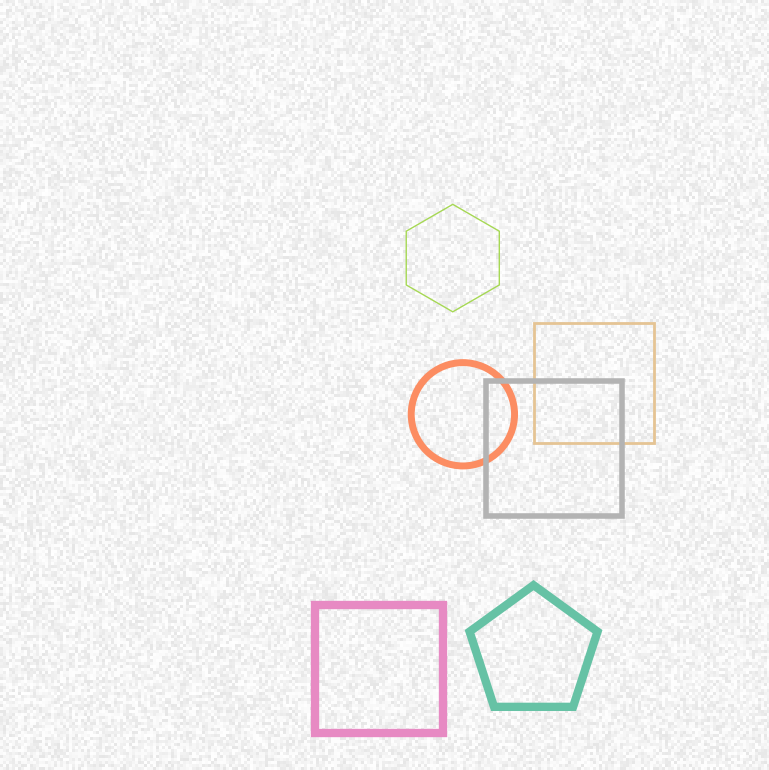[{"shape": "pentagon", "thickness": 3, "radius": 0.44, "center": [0.693, 0.153]}, {"shape": "circle", "thickness": 2.5, "radius": 0.34, "center": [0.601, 0.462]}, {"shape": "square", "thickness": 3, "radius": 0.42, "center": [0.493, 0.131]}, {"shape": "hexagon", "thickness": 0.5, "radius": 0.35, "center": [0.588, 0.665]}, {"shape": "square", "thickness": 1, "radius": 0.39, "center": [0.771, 0.503]}, {"shape": "square", "thickness": 2, "radius": 0.44, "center": [0.72, 0.417]}]